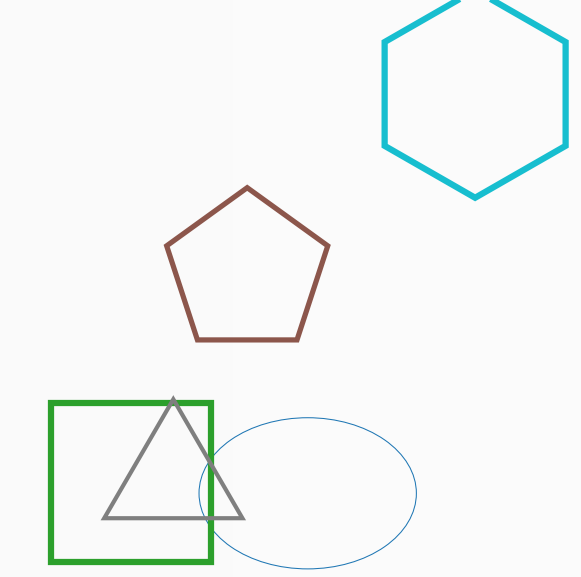[{"shape": "oval", "thickness": 0.5, "radius": 0.93, "center": [0.529, 0.145]}, {"shape": "square", "thickness": 3, "radius": 0.69, "center": [0.225, 0.164]}, {"shape": "pentagon", "thickness": 2.5, "radius": 0.73, "center": [0.425, 0.528]}, {"shape": "triangle", "thickness": 2, "radius": 0.69, "center": [0.298, 0.17]}, {"shape": "hexagon", "thickness": 3, "radius": 0.9, "center": [0.817, 0.836]}]